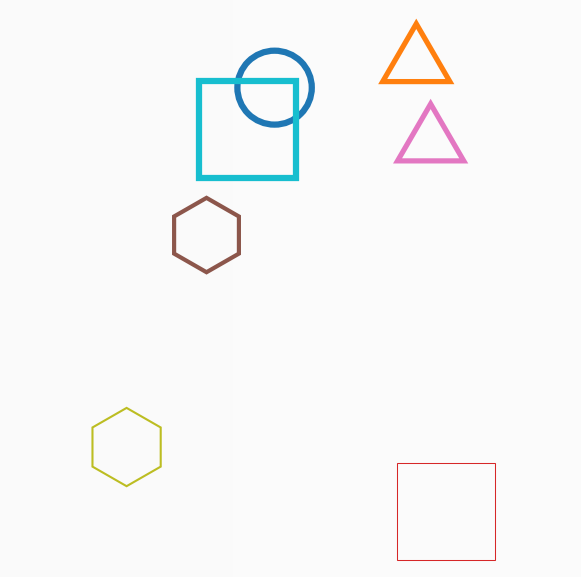[{"shape": "circle", "thickness": 3, "radius": 0.32, "center": [0.472, 0.847]}, {"shape": "triangle", "thickness": 2.5, "radius": 0.33, "center": [0.716, 0.891]}, {"shape": "square", "thickness": 0.5, "radius": 0.42, "center": [0.767, 0.114]}, {"shape": "hexagon", "thickness": 2, "radius": 0.32, "center": [0.355, 0.592]}, {"shape": "triangle", "thickness": 2.5, "radius": 0.33, "center": [0.741, 0.753]}, {"shape": "hexagon", "thickness": 1, "radius": 0.34, "center": [0.218, 0.225]}, {"shape": "square", "thickness": 3, "radius": 0.42, "center": [0.425, 0.775]}]